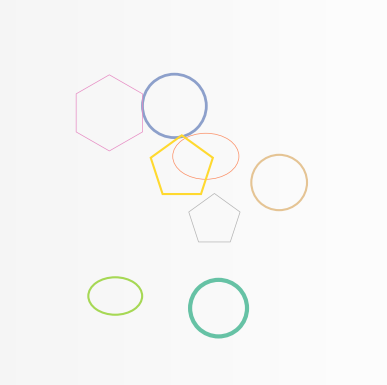[{"shape": "circle", "thickness": 3, "radius": 0.37, "center": [0.564, 0.2]}, {"shape": "oval", "thickness": 0.5, "radius": 0.43, "center": [0.531, 0.594]}, {"shape": "circle", "thickness": 2, "radius": 0.41, "center": [0.45, 0.725]}, {"shape": "hexagon", "thickness": 0.5, "radius": 0.49, "center": [0.282, 0.707]}, {"shape": "oval", "thickness": 1.5, "radius": 0.35, "center": [0.297, 0.231]}, {"shape": "pentagon", "thickness": 1.5, "radius": 0.42, "center": [0.469, 0.564]}, {"shape": "circle", "thickness": 1.5, "radius": 0.36, "center": [0.72, 0.526]}, {"shape": "pentagon", "thickness": 0.5, "radius": 0.35, "center": [0.553, 0.428]}]